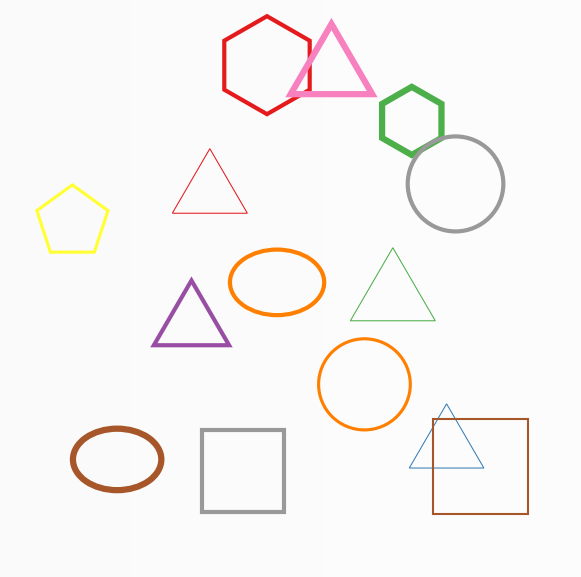[{"shape": "hexagon", "thickness": 2, "radius": 0.42, "center": [0.459, 0.886]}, {"shape": "triangle", "thickness": 0.5, "radius": 0.37, "center": [0.361, 0.667]}, {"shape": "triangle", "thickness": 0.5, "radius": 0.37, "center": [0.768, 0.226]}, {"shape": "triangle", "thickness": 0.5, "radius": 0.42, "center": [0.676, 0.486]}, {"shape": "hexagon", "thickness": 3, "radius": 0.29, "center": [0.708, 0.79]}, {"shape": "triangle", "thickness": 2, "radius": 0.37, "center": [0.329, 0.439]}, {"shape": "circle", "thickness": 1.5, "radius": 0.39, "center": [0.627, 0.334]}, {"shape": "oval", "thickness": 2, "radius": 0.41, "center": [0.477, 0.51]}, {"shape": "pentagon", "thickness": 1.5, "radius": 0.32, "center": [0.125, 0.615]}, {"shape": "oval", "thickness": 3, "radius": 0.38, "center": [0.202, 0.204]}, {"shape": "square", "thickness": 1, "radius": 0.41, "center": [0.826, 0.191]}, {"shape": "triangle", "thickness": 3, "radius": 0.4, "center": [0.57, 0.877]}, {"shape": "circle", "thickness": 2, "radius": 0.41, "center": [0.784, 0.681]}, {"shape": "square", "thickness": 2, "radius": 0.35, "center": [0.418, 0.184]}]